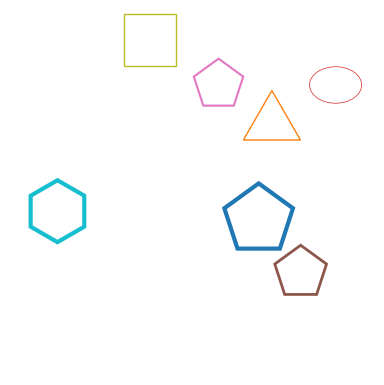[{"shape": "pentagon", "thickness": 3, "radius": 0.47, "center": [0.672, 0.43]}, {"shape": "triangle", "thickness": 1, "radius": 0.43, "center": [0.706, 0.679]}, {"shape": "oval", "thickness": 0.5, "radius": 0.34, "center": [0.872, 0.779]}, {"shape": "pentagon", "thickness": 2, "radius": 0.35, "center": [0.781, 0.292]}, {"shape": "pentagon", "thickness": 1.5, "radius": 0.34, "center": [0.568, 0.78]}, {"shape": "square", "thickness": 1, "radius": 0.34, "center": [0.391, 0.896]}, {"shape": "hexagon", "thickness": 3, "radius": 0.4, "center": [0.149, 0.451]}]